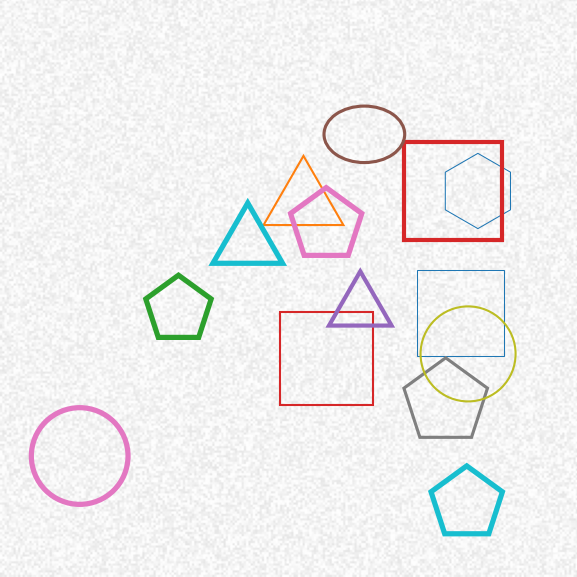[{"shape": "square", "thickness": 0.5, "radius": 0.37, "center": [0.798, 0.458]}, {"shape": "hexagon", "thickness": 0.5, "radius": 0.33, "center": [0.828, 0.668]}, {"shape": "triangle", "thickness": 1, "radius": 0.4, "center": [0.525, 0.649]}, {"shape": "pentagon", "thickness": 2.5, "radius": 0.3, "center": [0.309, 0.463]}, {"shape": "square", "thickness": 1, "radius": 0.4, "center": [0.565, 0.378]}, {"shape": "square", "thickness": 2, "radius": 0.42, "center": [0.785, 0.668]}, {"shape": "triangle", "thickness": 2, "radius": 0.31, "center": [0.624, 0.467]}, {"shape": "oval", "thickness": 1.5, "radius": 0.35, "center": [0.631, 0.767]}, {"shape": "pentagon", "thickness": 2.5, "radius": 0.32, "center": [0.565, 0.609]}, {"shape": "circle", "thickness": 2.5, "radius": 0.42, "center": [0.138, 0.209]}, {"shape": "pentagon", "thickness": 1.5, "radius": 0.38, "center": [0.772, 0.303]}, {"shape": "circle", "thickness": 1, "radius": 0.41, "center": [0.811, 0.386]}, {"shape": "pentagon", "thickness": 2.5, "radius": 0.32, "center": [0.808, 0.127]}, {"shape": "triangle", "thickness": 2.5, "radius": 0.35, "center": [0.429, 0.578]}]